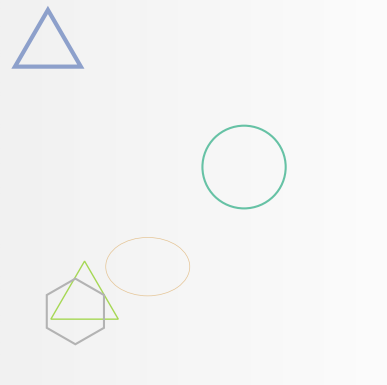[{"shape": "circle", "thickness": 1.5, "radius": 0.54, "center": [0.63, 0.566]}, {"shape": "triangle", "thickness": 3, "radius": 0.49, "center": [0.124, 0.876]}, {"shape": "triangle", "thickness": 1, "radius": 0.5, "center": [0.218, 0.221]}, {"shape": "oval", "thickness": 0.5, "radius": 0.54, "center": [0.381, 0.307]}, {"shape": "hexagon", "thickness": 1.5, "radius": 0.43, "center": [0.195, 0.191]}]